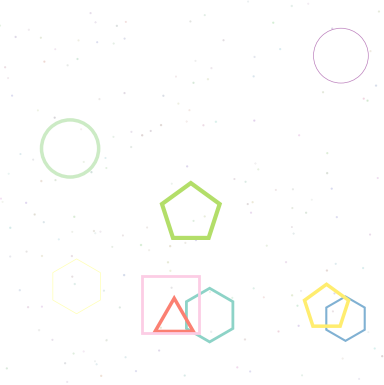[{"shape": "hexagon", "thickness": 2, "radius": 0.35, "center": [0.545, 0.182]}, {"shape": "hexagon", "thickness": 0.5, "radius": 0.36, "center": [0.199, 0.256]}, {"shape": "triangle", "thickness": 2.5, "radius": 0.29, "center": [0.452, 0.168]}, {"shape": "hexagon", "thickness": 1.5, "radius": 0.29, "center": [0.897, 0.172]}, {"shape": "pentagon", "thickness": 3, "radius": 0.39, "center": [0.496, 0.446]}, {"shape": "square", "thickness": 2, "radius": 0.37, "center": [0.444, 0.21]}, {"shape": "circle", "thickness": 0.5, "radius": 0.36, "center": [0.886, 0.855]}, {"shape": "circle", "thickness": 2.5, "radius": 0.37, "center": [0.182, 0.614]}, {"shape": "pentagon", "thickness": 2.5, "radius": 0.3, "center": [0.848, 0.201]}]